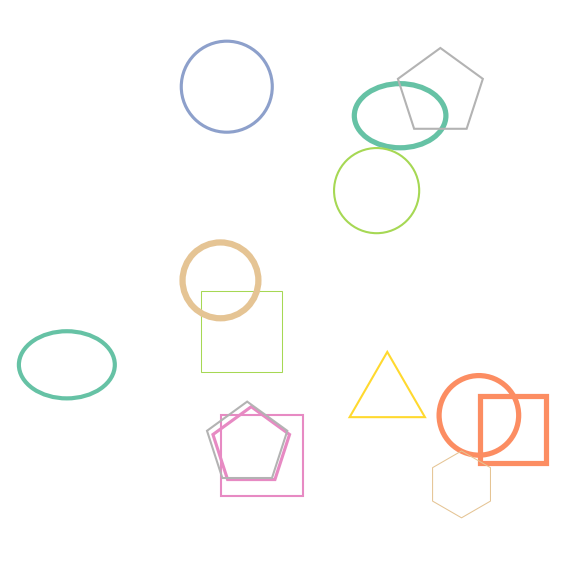[{"shape": "oval", "thickness": 2, "radius": 0.42, "center": [0.116, 0.367]}, {"shape": "oval", "thickness": 2.5, "radius": 0.4, "center": [0.693, 0.799]}, {"shape": "circle", "thickness": 2.5, "radius": 0.34, "center": [0.829, 0.28]}, {"shape": "square", "thickness": 2.5, "radius": 0.29, "center": [0.888, 0.256]}, {"shape": "circle", "thickness": 1.5, "radius": 0.39, "center": [0.393, 0.849]}, {"shape": "pentagon", "thickness": 1.5, "radius": 0.35, "center": [0.435, 0.225]}, {"shape": "square", "thickness": 1, "radius": 0.35, "center": [0.454, 0.211]}, {"shape": "circle", "thickness": 1, "radius": 0.37, "center": [0.652, 0.669]}, {"shape": "square", "thickness": 0.5, "radius": 0.35, "center": [0.418, 0.425]}, {"shape": "triangle", "thickness": 1, "radius": 0.38, "center": [0.671, 0.314]}, {"shape": "circle", "thickness": 3, "radius": 0.33, "center": [0.382, 0.514]}, {"shape": "hexagon", "thickness": 0.5, "radius": 0.29, "center": [0.799, 0.16]}, {"shape": "pentagon", "thickness": 1, "radius": 0.39, "center": [0.763, 0.839]}, {"shape": "pentagon", "thickness": 1, "radius": 0.37, "center": [0.428, 0.231]}]